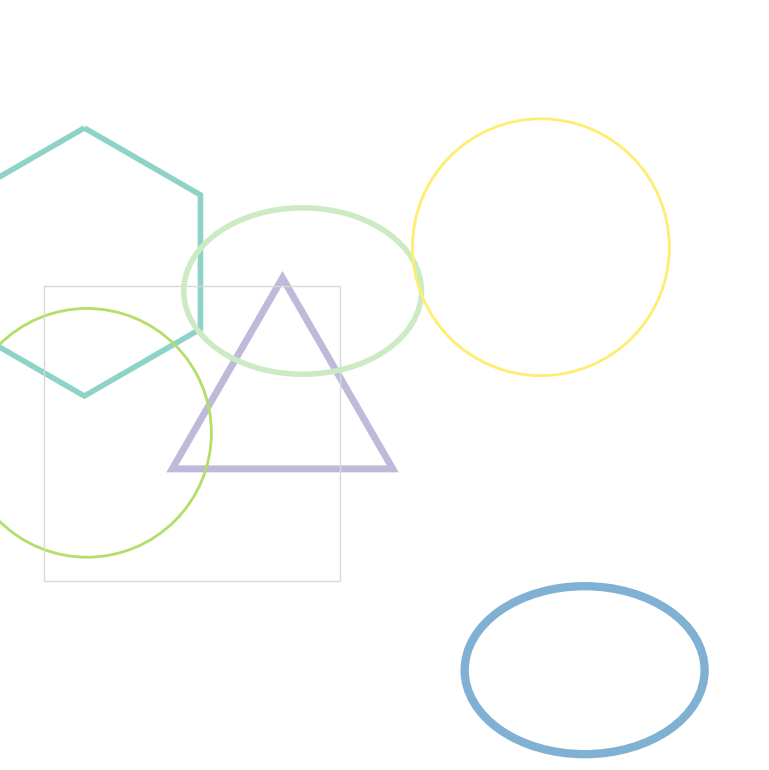[{"shape": "hexagon", "thickness": 2, "radius": 0.87, "center": [0.11, 0.66]}, {"shape": "triangle", "thickness": 2.5, "radius": 0.83, "center": [0.367, 0.474]}, {"shape": "oval", "thickness": 3, "radius": 0.78, "center": [0.759, 0.13]}, {"shape": "circle", "thickness": 1, "radius": 0.81, "center": [0.113, 0.438]}, {"shape": "square", "thickness": 0.5, "radius": 0.96, "center": [0.249, 0.437]}, {"shape": "oval", "thickness": 2, "radius": 0.77, "center": [0.393, 0.622]}, {"shape": "circle", "thickness": 1, "radius": 0.83, "center": [0.702, 0.679]}]